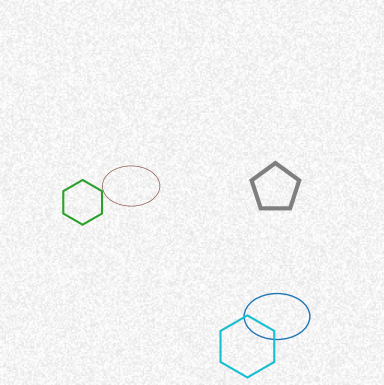[{"shape": "oval", "thickness": 1, "radius": 0.43, "center": [0.719, 0.178]}, {"shape": "hexagon", "thickness": 1.5, "radius": 0.29, "center": [0.215, 0.474]}, {"shape": "oval", "thickness": 0.5, "radius": 0.37, "center": [0.341, 0.517]}, {"shape": "pentagon", "thickness": 3, "radius": 0.33, "center": [0.715, 0.511]}, {"shape": "hexagon", "thickness": 1.5, "radius": 0.4, "center": [0.643, 0.1]}]